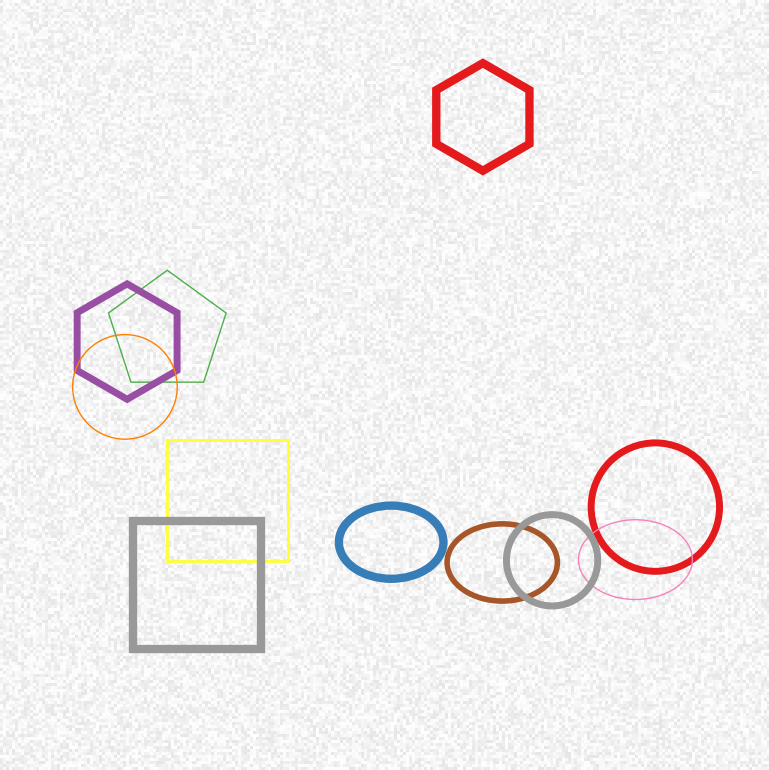[{"shape": "hexagon", "thickness": 3, "radius": 0.35, "center": [0.627, 0.848]}, {"shape": "circle", "thickness": 2.5, "radius": 0.42, "center": [0.851, 0.341]}, {"shape": "oval", "thickness": 3, "radius": 0.34, "center": [0.508, 0.296]}, {"shape": "pentagon", "thickness": 0.5, "radius": 0.4, "center": [0.217, 0.569]}, {"shape": "hexagon", "thickness": 2.5, "radius": 0.37, "center": [0.165, 0.556]}, {"shape": "circle", "thickness": 0.5, "radius": 0.34, "center": [0.162, 0.498]}, {"shape": "square", "thickness": 1, "radius": 0.39, "center": [0.295, 0.35]}, {"shape": "oval", "thickness": 2, "radius": 0.36, "center": [0.652, 0.27]}, {"shape": "oval", "thickness": 0.5, "radius": 0.37, "center": [0.825, 0.273]}, {"shape": "square", "thickness": 3, "radius": 0.42, "center": [0.255, 0.24]}, {"shape": "circle", "thickness": 2.5, "radius": 0.3, "center": [0.717, 0.272]}]